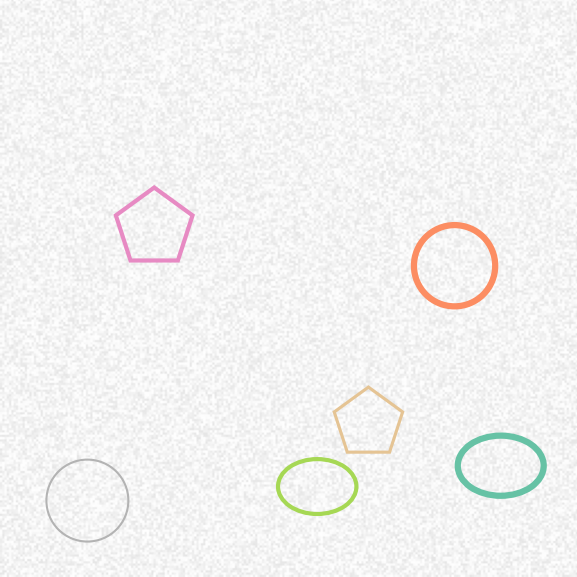[{"shape": "oval", "thickness": 3, "radius": 0.37, "center": [0.867, 0.193]}, {"shape": "circle", "thickness": 3, "radius": 0.35, "center": [0.787, 0.539]}, {"shape": "pentagon", "thickness": 2, "radius": 0.35, "center": [0.267, 0.605]}, {"shape": "oval", "thickness": 2, "radius": 0.34, "center": [0.549, 0.157]}, {"shape": "pentagon", "thickness": 1.5, "radius": 0.31, "center": [0.638, 0.267]}, {"shape": "circle", "thickness": 1, "radius": 0.35, "center": [0.151, 0.132]}]